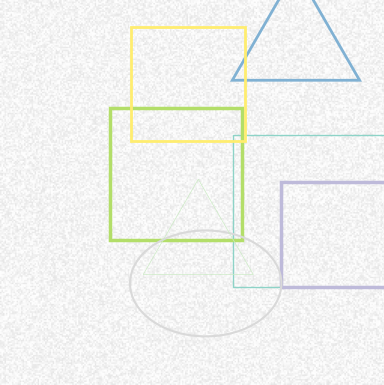[{"shape": "square", "thickness": 1, "radius": 0.98, "center": [0.803, 0.452]}, {"shape": "square", "thickness": 2.5, "radius": 0.69, "center": [0.868, 0.391]}, {"shape": "triangle", "thickness": 2, "radius": 0.95, "center": [0.769, 0.887]}, {"shape": "square", "thickness": 2.5, "radius": 0.86, "center": [0.458, 0.548]}, {"shape": "oval", "thickness": 1.5, "radius": 0.98, "center": [0.534, 0.264]}, {"shape": "triangle", "thickness": 0.5, "radius": 0.83, "center": [0.515, 0.369]}, {"shape": "square", "thickness": 2, "radius": 0.74, "center": [0.489, 0.782]}]